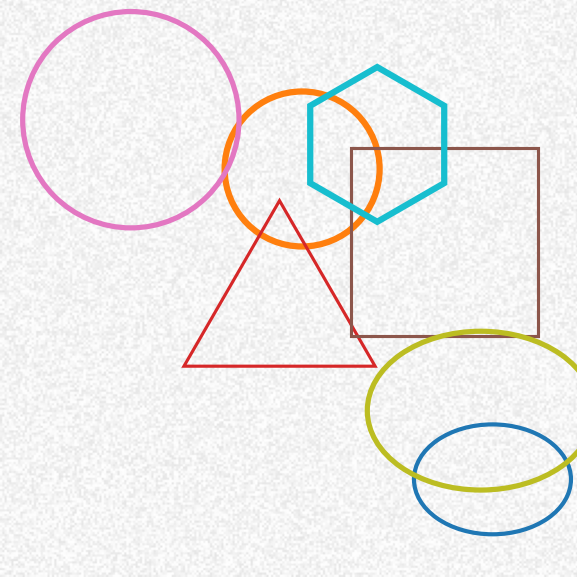[{"shape": "oval", "thickness": 2, "radius": 0.68, "center": [0.853, 0.169]}, {"shape": "circle", "thickness": 3, "radius": 0.67, "center": [0.523, 0.707]}, {"shape": "triangle", "thickness": 1.5, "radius": 0.96, "center": [0.484, 0.461]}, {"shape": "square", "thickness": 1.5, "radius": 0.81, "center": [0.77, 0.58]}, {"shape": "circle", "thickness": 2.5, "radius": 0.94, "center": [0.227, 0.792]}, {"shape": "oval", "thickness": 2.5, "radius": 0.98, "center": [0.832, 0.288]}, {"shape": "hexagon", "thickness": 3, "radius": 0.67, "center": [0.653, 0.749]}]